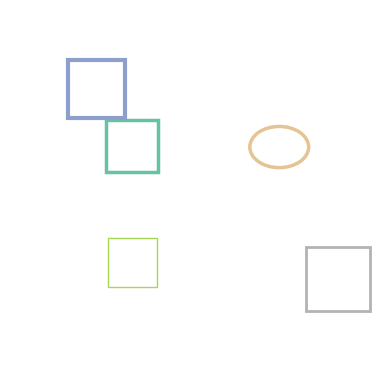[{"shape": "square", "thickness": 2.5, "radius": 0.34, "center": [0.342, 0.62]}, {"shape": "square", "thickness": 3, "radius": 0.37, "center": [0.25, 0.768]}, {"shape": "square", "thickness": 1, "radius": 0.32, "center": [0.345, 0.318]}, {"shape": "oval", "thickness": 2.5, "radius": 0.38, "center": [0.725, 0.618]}, {"shape": "square", "thickness": 2, "radius": 0.42, "center": [0.878, 0.275]}]